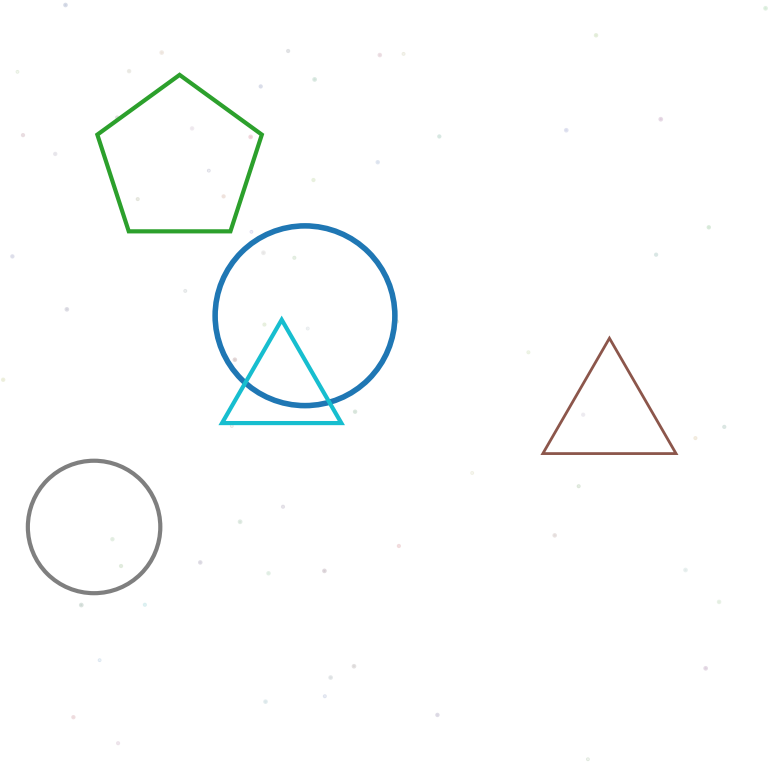[{"shape": "circle", "thickness": 2, "radius": 0.58, "center": [0.396, 0.59]}, {"shape": "pentagon", "thickness": 1.5, "radius": 0.56, "center": [0.233, 0.79]}, {"shape": "triangle", "thickness": 1, "radius": 0.5, "center": [0.791, 0.461]}, {"shape": "circle", "thickness": 1.5, "radius": 0.43, "center": [0.122, 0.316]}, {"shape": "triangle", "thickness": 1.5, "radius": 0.45, "center": [0.366, 0.495]}]